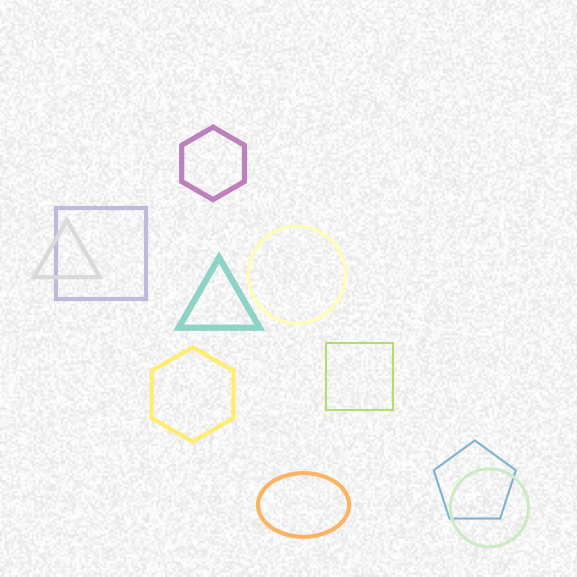[{"shape": "triangle", "thickness": 3, "radius": 0.41, "center": [0.379, 0.472]}, {"shape": "circle", "thickness": 1.5, "radius": 0.42, "center": [0.514, 0.523]}, {"shape": "square", "thickness": 2, "radius": 0.39, "center": [0.175, 0.561]}, {"shape": "pentagon", "thickness": 1, "radius": 0.37, "center": [0.822, 0.162]}, {"shape": "oval", "thickness": 2, "radius": 0.39, "center": [0.526, 0.125]}, {"shape": "square", "thickness": 1, "radius": 0.29, "center": [0.622, 0.347]}, {"shape": "triangle", "thickness": 2, "radius": 0.33, "center": [0.116, 0.552]}, {"shape": "hexagon", "thickness": 2.5, "radius": 0.31, "center": [0.369, 0.716]}, {"shape": "circle", "thickness": 1.5, "radius": 0.34, "center": [0.848, 0.12]}, {"shape": "hexagon", "thickness": 2, "radius": 0.41, "center": [0.333, 0.316]}]